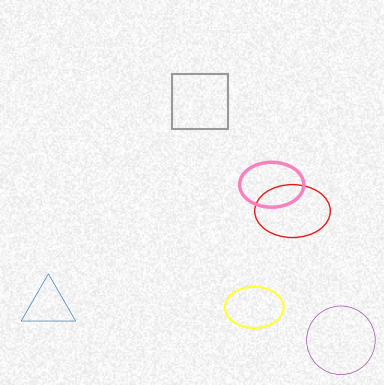[{"shape": "oval", "thickness": 1, "radius": 0.49, "center": [0.76, 0.452]}, {"shape": "triangle", "thickness": 0.5, "radius": 0.41, "center": [0.126, 0.207]}, {"shape": "circle", "thickness": 0.5, "radius": 0.45, "center": [0.885, 0.116]}, {"shape": "oval", "thickness": 1.5, "radius": 0.38, "center": [0.66, 0.202]}, {"shape": "oval", "thickness": 2.5, "radius": 0.42, "center": [0.706, 0.52]}, {"shape": "square", "thickness": 1.5, "radius": 0.36, "center": [0.519, 0.737]}]